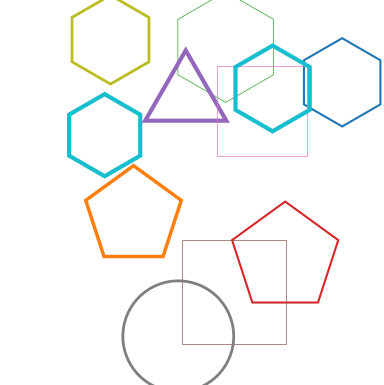[{"shape": "hexagon", "thickness": 1.5, "radius": 0.57, "center": [0.889, 0.786]}, {"shape": "pentagon", "thickness": 2.5, "radius": 0.65, "center": [0.347, 0.439]}, {"shape": "hexagon", "thickness": 0.5, "radius": 0.72, "center": [0.586, 0.878]}, {"shape": "pentagon", "thickness": 1.5, "radius": 0.72, "center": [0.741, 0.332]}, {"shape": "triangle", "thickness": 3, "radius": 0.61, "center": [0.482, 0.747]}, {"shape": "square", "thickness": 0.5, "radius": 0.68, "center": [0.609, 0.241]}, {"shape": "square", "thickness": 0.5, "radius": 0.58, "center": [0.681, 0.712]}, {"shape": "circle", "thickness": 2, "radius": 0.72, "center": [0.463, 0.127]}, {"shape": "hexagon", "thickness": 2, "radius": 0.58, "center": [0.287, 0.897]}, {"shape": "hexagon", "thickness": 3, "radius": 0.53, "center": [0.272, 0.649]}, {"shape": "hexagon", "thickness": 3, "radius": 0.56, "center": [0.708, 0.77]}]